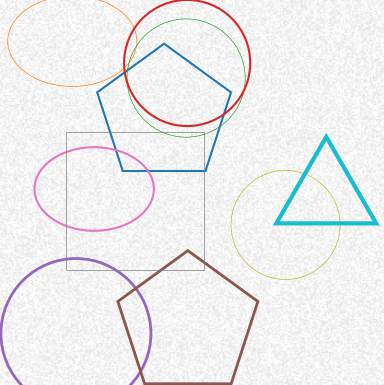[{"shape": "pentagon", "thickness": 1.5, "radius": 0.91, "center": [0.426, 0.704]}, {"shape": "oval", "thickness": 0.5, "radius": 0.84, "center": [0.188, 0.893]}, {"shape": "circle", "thickness": 0.5, "radius": 0.77, "center": [0.483, 0.797]}, {"shape": "circle", "thickness": 1.5, "radius": 0.82, "center": [0.486, 0.836]}, {"shape": "circle", "thickness": 2, "radius": 0.97, "center": [0.197, 0.134]}, {"shape": "pentagon", "thickness": 2, "radius": 0.96, "center": [0.488, 0.158]}, {"shape": "oval", "thickness": 1.5, "radius": 0.78, "center": [0.245, 0.509]}, {"shape": "square", "thickness": 0.5, "radius": 0.89, "center": [0.351, 0.477]}, {"shape": "circle", "thickness": 0.5, "radius": 0.71, "center": [0.742, 0.416]}, {"shape": "triangle", "thickness": 3, "radius": 0.75, "center": [0.847, 0.495]}]